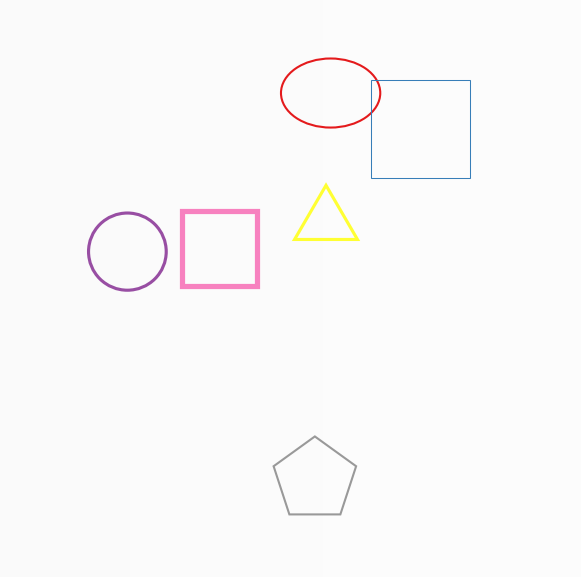[{"shape": "oval", "thickness": 1, "radius": 0.43, "center": [0.569, 0.838]}, {"shape": "square", "thickness": 0.5, "radius": 0.43, "center": [0.723, 0.776]}, {"shape": "circle", "thickness": 1.5, "radius": 0.33, "center": [0.219, 0.563]}, {"shape": "triangle", "thickness": 1.5, "radius": 0.31, "center": [0.561, 0.616]}, {"shape": "square", "thickness": 2.5, "radius": 0.32, "center": [0.377, 0.568]}, {"shape": "pentagon", "thickness": 1, "radius": 0.37, "center": [0.542, 0.169]}]